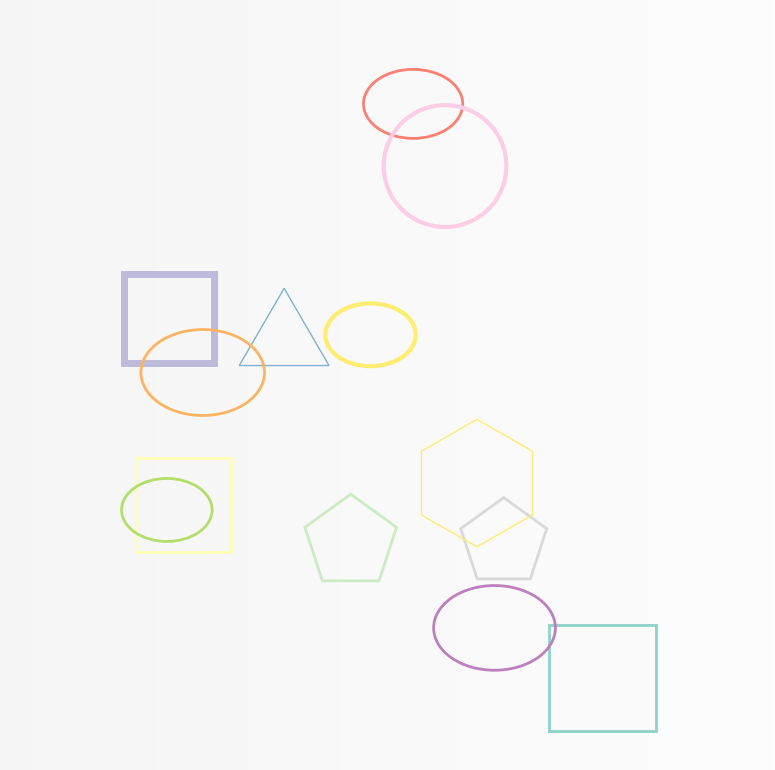[{"shape": "square", "thickness": 1, "radius": 0.35, "center": [0.778, 0.119]}, {"shape": "square", "thickness": 1, "radius": 0.31, "center": [0.237, 0.344]}, {"shape": "square", "thickness": 2.5, "radius": 0.29, "center": [0.218, 0.586]}, {"shape": "oval", "thickness": 1, "radius": 0.32, "center": [0.533, 0.865]}, {"shape": "triangle", "thickness": 0.5, "radius": 0.33, "center": [0.367, 0.559]}, {"shape": "oval", "thickness": 1, "radius": 0.4, "center": [0.262, 0.516]}, {"shape": "oval", "thickness": 1, "radius": 0.29, "center": [0.215, 0.338]}, {"shape": "circle", "thickness": 1.5, "radius": 0.4, "center": [0.574, 0.784]}, {"shape": "pentagon", "thickness": 1, "radius": 0.29, "center": [0.65, 0.295]}, {"shape": "oval", "thickness": 1, "radius": 0.39, "center": [0.638, 0.185]}, {"shape": "pentagon", "thickness": 1, "radius": 0.31, "center": [0.453, 0.296]}, {"shape": "oval", "thickness": 1.5, "radius": 0.29, "center": [0.478, 0.565]}, {"shape": "hexagon", "thickness": 0.5, "radius": 0.41, "center": [0.615, 0.373]}]